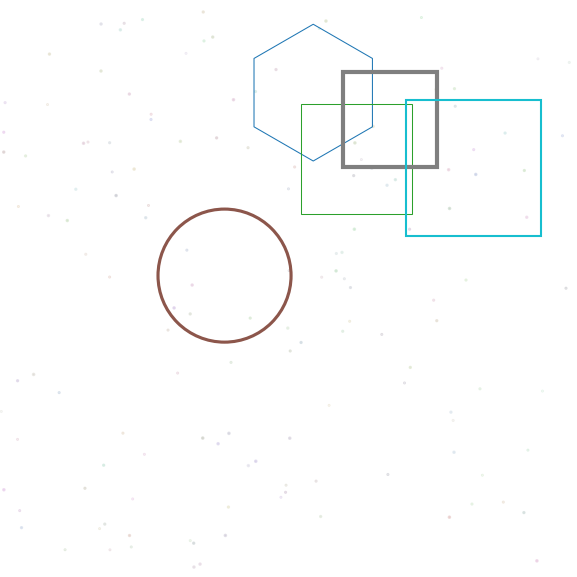[{"shape": "hexagon", "thickness": 0.5, "radius": 0.59, "center": [0.542, 0.839]}, {"shape": "square", "thickness": 0.5, "radius": 0.48, "center": [0.617, 0.724]}, {"shape": "circle", "thickness": 1.5, "radius": 0.58, "center": [0.389, 0.522]}, {"shape": "square", "thickness": 2, "radius": 0.41, "center": [0.675, 0.793]}, {"shape": "square", "thickness": 1, "radius": 0.59, "center": [0.82, 0.708]}]